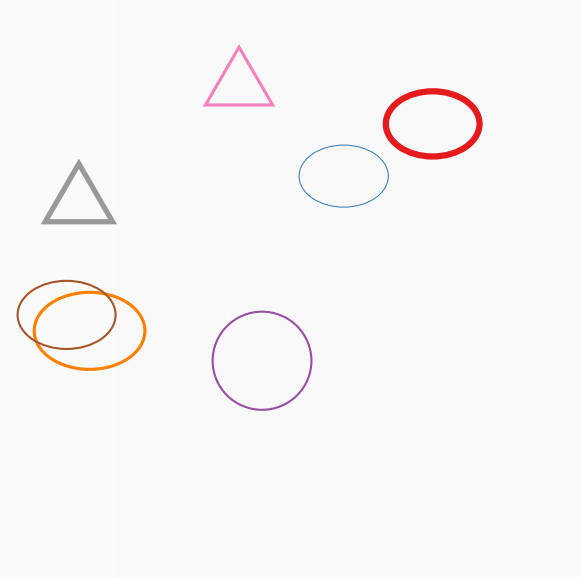[{"shape": "oval", "thickness": 3, "radius": 0.4, "center": [0.744, 0.785]}, {"shape": "oval", "thickness": 0.5, "radius": 0.38, "center": [0.591, 0.694]}, {"shape": "circle", "thickness": 1, "radius": 0.42, "center": [0.451, 0.374]}, {"shape": "oval", "thickness": 1.5, "radius": 0.48, "center": [0.154, 0.426]}, {"shape": "oval", "thickness": 1, "radius": 0.42, "center": [0.115, 0.454]}, {"shape": "triangle", "thickness": 1.5, "radius": 0.33, "center": [0.411, 0.851]}, {"shape": "triangle", "thickness": 2.5, "radius": 0.33, "center": [0.136, 0.649]}]